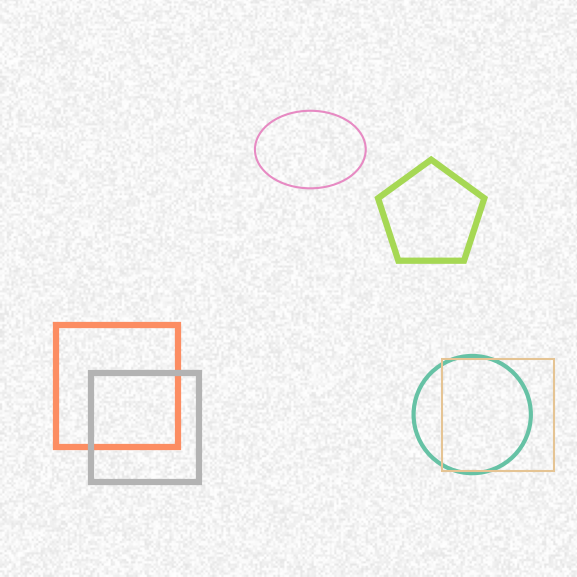[{"shape": "circle", "thickness": 2, "radius": 0.51, "center": [0.818, 0.281]}, {"shape": "square", "thickness": 3, "radius": 0.53, "center": [0.202, 0.331]}, {"shape": "oval", "thickness": 1, "radius": 0.48, "center": [0.537, 0.74]}, {"shape": "pentagon", "thickness": 3, "radius": 0.48, "center": [0.747, 0.626]}, {"shape": "square", "thickness": 1, "radius": 0.48, "center": [0.862, 0.28]}, {"shape": "square", "thickness": 3, "radius": 0.47, "center": [0.251, 0.26]}]